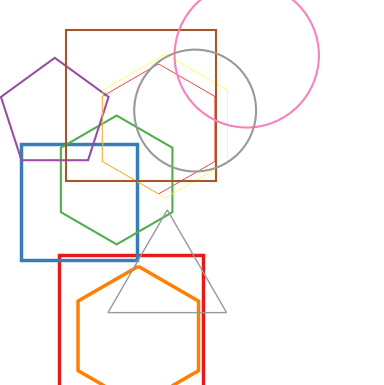[{"shape": "hexagon", "thickness": 0.5, "radius": 0.84, "center": [0.412, 0.665]}, {"shape": "square", "thickness": 2.5, "radius": 0.94, "center": [0.341, 0.149]}, {"shape": "square", "thickness": 2.5, "radius": 0.76, "center": [0.205, 0.476]}, {"shape": "hexagon", "thickness": 1.5, "radius": 0.84, "center": [0.303, 0.533]}, {"shape": "pentagon", "thickness": 1.5, "radius": 0.74, "center": [0.142, 0.703]}, {"shape": "hexagon", "thickness": 2.5, "radius": 0.9, "center": [0.359, 0.128]}, {"shape": "hexagon", "thickness": 0.5, "radius": 0.93, "center": [0.429, 0.673]}, {"shape": "square", "thickness": 1.5, "radius": 0.98, "center": [0.366, 0.727]}, {"shape": "circle", "thickness": 1.5, "radius": 0.94, "center": [0.641, 0.856]}, {"shape": "circle", "thickness": 1.5, "radius": 0.79, "center": [0.507, 0.713]}, {"shape": "triangle", "thickness": 1, "radius": 0.89, "center": [0.435, 0.277]}]